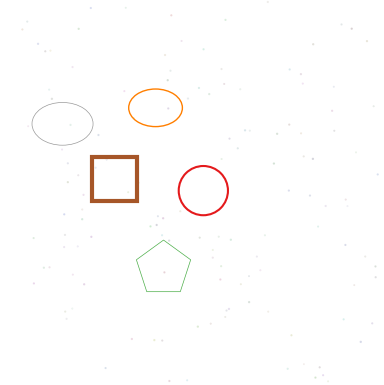[{"shape": "circle", "thickness": 1.5, "radius": 0.32, "center": [0.528, 0.505]}, {"shape": "pentagon", "thickness": 0.5, "radius": 0.37, "center": [0.425, 0.302]}, {"shape": "oval", "thickness": 1, "radius": 0.35, "center": [0.404, 0.72]}, {"shape": "square", "thickness": 3, "radius": 0.29, "center": [0.298, 0.536]}, {"shape": "oval", "thickness": 0.5, "radius": 0.4, "center": [0.162, 0.678]}]